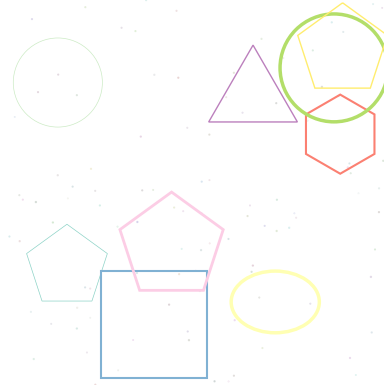[{"shape": "pentagon", "thickness": 0.5, "radius": 0.55, "center": [0.174, 0.307]}, {"shape": "oval", "thickness": 2.5, "radius": 0.57, "center": [0.715, 0.216]}, {"shape": "hexagon", "thickness": 1.5, "radius": 0.51, "center": [0.884, 0.652]}, {"shape": "square", "thickness": 1.5, "radius": 0.69, "center": [0.4, 0.157]}, {"shape": "circle", "thickness": 2.5, "radius": 0.7, "center": [0.867, 0.824]}, {"shape": "pentagon", "thickness": 2, "radius": 0.71, "center": [0.446, 0.36]}, {"shape": "triangle", "thickness": 1, "radius": 0.67, "center": [0.657, 0.75]}, {"shape": "circle", "thickness": 0.5, "radius": 0.58, "center": [0.15, 0.786]}, {"shape": "pentagon", "thickness": 1, "radius": 0.61, "center": [0.89, 0.87]}]